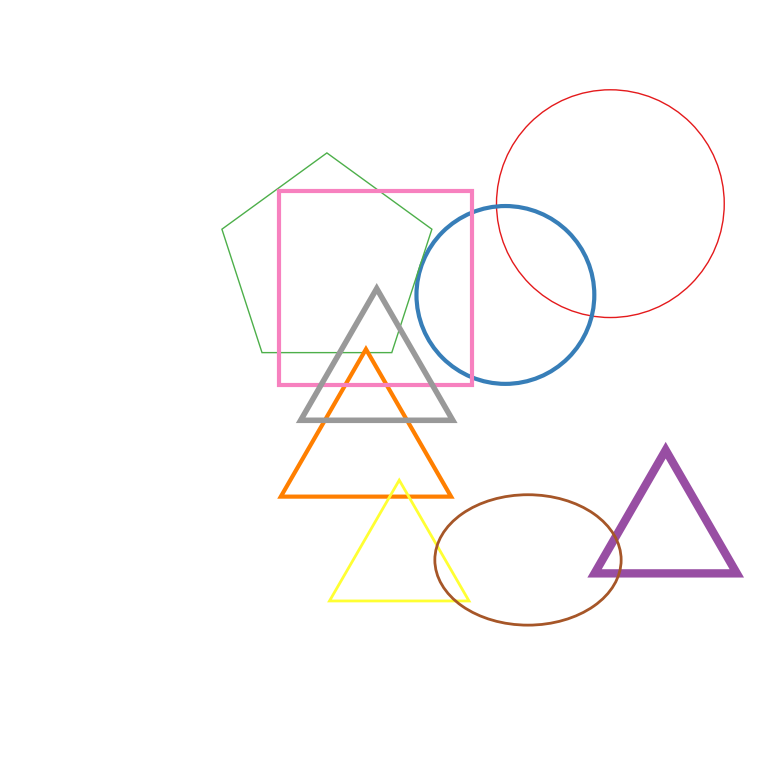[{"shape": "circle", "thickness": 0.5, "radius": 0.74, "center": [0.793, 0.736]}, {"shape": "circle", "thickness": 1.5, "radius": 0.58, "center": [0.656, 0.617]}, {"shape": "pentagon", "thickness": 0.5, "radius": 0.72, "center": [0.425, 0.658]}, {"shape": "triangle", "thickness": 3, "radius": 0.53, "center": [0.865, 0.309]}, {"shape": "triangle", "thickness": 1.5, "radius": 0.64, "center": [0.475, 0.419]}, {"shape": "triangle", "thickness": 1, "radius": 0.52, "center": [0.518, 0.272]}, {"shape": "oval", "thickness": 1, "radius": 0.6, "center": [0.686, 0.273]}, {"shape": "square", "thickness": 1.5, "radius": 0.63, "center": [0.488, 0.626]}, {"shape": "triangle", "thickness": 2, "radius": 0.57, "center": [0.489, 0.511]}]